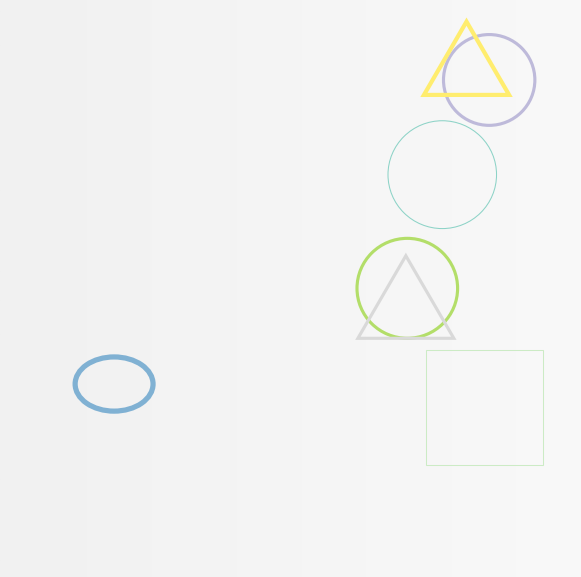[{"shape": "circle", "thickness": 0.5, "radius": 0.47, "center": [0.761, 0.697]}, {"shape": "circle", "thickness": 1.5, "radius": 0.39, "center": [0.842, 0.861]}, {"shape": "oval", "thickness": 2.5, "radius": 0.34, "center": [0.196, 0.334]}, {"shape": "circle", "thickness": 1.5, "radius": 0.43, "center": [0.701, 0.5]}, {"shape": "triangle", "thickness": 1.5, "radius": 0.48, "center": [0.698, 0.461]}, {"shape": "square", "thickness": 0.5, "radius": 0.5, "center": [0.833, 0.294]}, {"shape": "triangle", "thickness": 2, "radius": 0.42, "center": [0.803, 0.877]}]